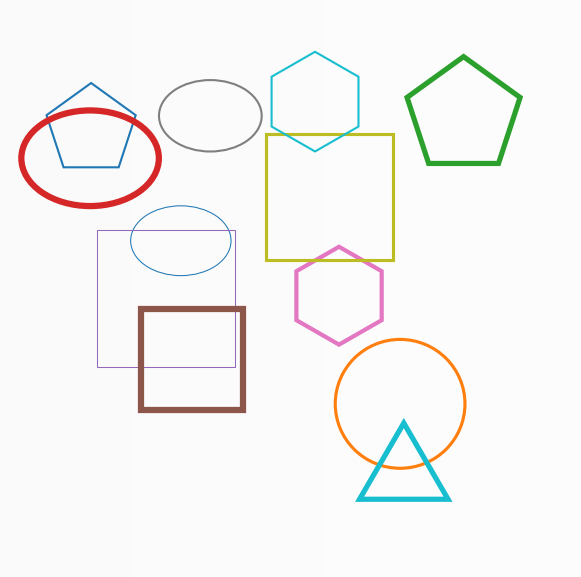[{"shape": "pentagon", "thickness": 1, "radius": 0.4, "center": [0.157, 0.775]}, {"shape": "oval", "thickness": 0.5, "radius": 0.43, "center": [0.311, 0.582]}, {"shape": "circle", "thickness": 1.5, "radius": 0.56, "center": [0.688, 0.3]}, {"shape": "pentagon", "thickness": 2.5, "radius": 0.51, "center": [0.798, 0.799]}, {"shape": "oval", "thickness": 3, "radius": 0.59, "center": [0.155, 0.725]}, {"shape": "square", "thickness": 0.5, "radius": 0.59, "center": [0.286, 0.482]}, {"shape": "square", "thickness": 3, "radius": 0.44, "center": [0.33, 0.377]}, {"shape": "hexagon", "thickness": 2, "radius": 0.42, "center": [0.583, 0.487]}, {"shape": "oval", "thickness": 1, "radius": 0.44, "center": [0.362, 0.799]}, {"shape": "square", "thickness": 1.5, "radius": 0.54, "center": [0.567, 0.659]}, {"shape": "triangle", "thickness": 2.5, "radius": 0.44, "center": [0.695, 0.179]}, {"shape": "hexagon", "thickness": 1, "radius": 0.43, "center": [0.542, 0.823]}]